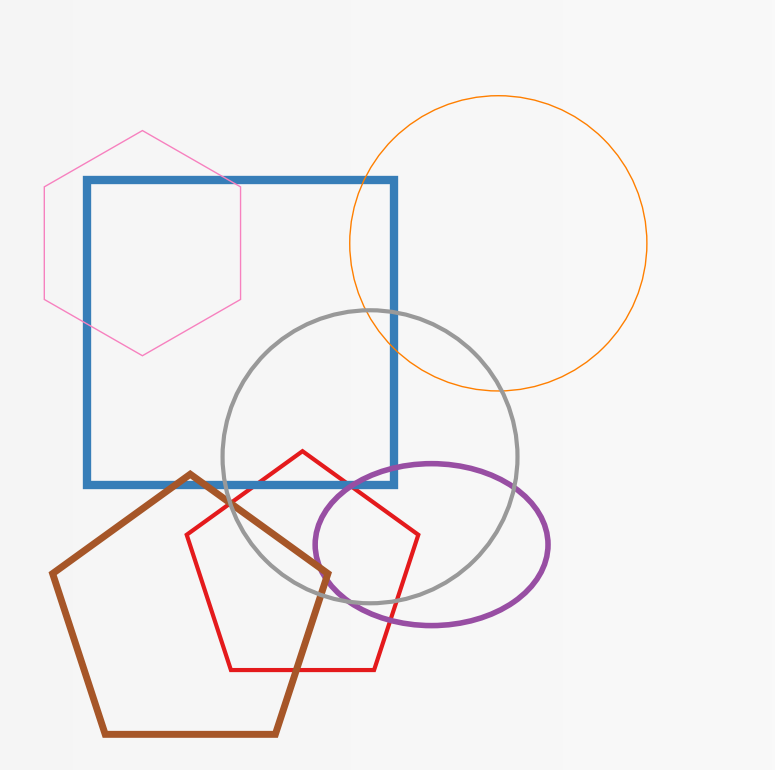[{"shape": "pentagon", "thickness": 1.5, "radius": 0.79, "center": [0.39, 0.257]}, {"shape": "square", "thickness": 3, "radius": 0.99, "center": [0.31, 0.568]}, {"shape": "oval", "thickness": 2, "radius": 0.75, "center": [0.557, 0.293]}, {"shape": "circle", "thickness": 0.5, "radius": 0.96, "center": [0.643, 0.684]}, {"shape": "pentagon", "thickness": 2.5, "radius": 0.93, "center": [0.246, 0.197]}, {"shape": "hexagon", "thickness": 0.5, "radius": 0.73, "center": [0.184, 0.684]}, {"shape": "circle", "thickness": 1.5, "radius": 0.95, "center": [0.477, 0.407]}]